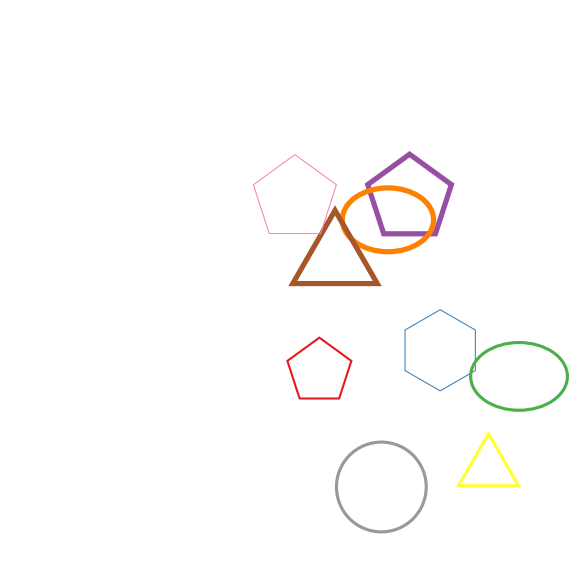[{"shape": "pentagon", "thickness": 1, "radius": 0.29, "center": [0.553, 0.356]}, {"shape": "hexagon", "thickness": 0.5, "radius": 0.35, "center": [0.762, 0.393]}, {"shape": "oval", "thickness": 1.5, "radius": 0.42, "center": [0.899, 0.347]}, {"shape": "pentagon", "thickness": 2.5, "radius": 0.38, "center": [0.709, 0.656]}, {"shape": "oval", "thickness": 2.5, "radius": 0.39, "center": [0.672, 0.618]}, {"shape": "triangle", "thickness": 1.5, "radius": 0.3, "center": [0.846, 0.188]}, {"shape": "triangle", "thickness": 2.5, "radius": 0.42, "center": [0.58, 0.55]}, {"shape": "pentagon", "thickness": 0.5, "radius": 0.38, "center": [0.511, 0.656]}, {"shape": "circle", "thickness": 1.5, "radius": 0.39, "center": [0.66, 0.156]}]